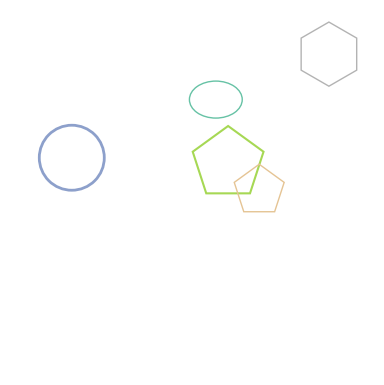[{"shape": "oval", "thickness": 1, "radius": 0.34, "center": [0.561, 0.741]}, {"shape": "circle", "thickness": 2, "radius": 0.42, "center": [0.186, 0.59]}, {"shape": "pentagon", "thickness": 1.5, "radius": 0.48, "center": [0.593, 0.576]}, {"shape": "pentagon", "thickness": 1, "radius": 0.34, "center": [0.673, 0.505]}, {"shape": "hexagon", "thickness": 1, "radius": 0.42, "center": [0.854, 0.859]}]